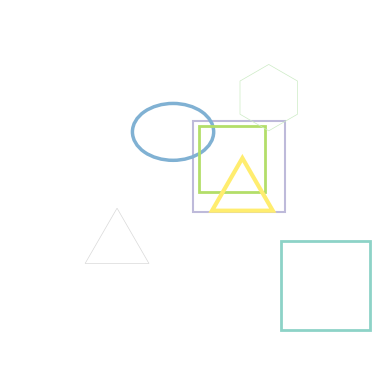[{"shape": "square", "thickness": 2, "radius": 0.58, "center": [0.846, 0.258]}, {"shape": "square", "thickness": 1.5, "radius": 0.6, "center": [0.621, 0.567]}, {"shape": "oval", "thickness": 2.5, "radius": 0.53, "center": [0.449, 0.657]}, {"shape": "square", "thickness": 2, "radius": 0.43, "center": [0.602, 0.588]}, {"shape": "triangle", "thickness": 0.5, "radius": 0.48, "center": [0.304, 0.363]}, {"shape": "hexagon", "thickness": 0.5, "radius": 0.43, "center": [0.698, 0.746]}, {"shape": "triangle", "thickness": 3, "radius": 0.46, "center": [0.63, 0.498]}]